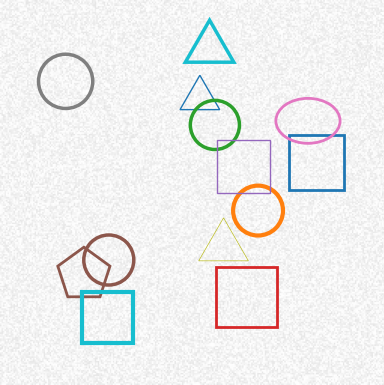[{"shape": "square", "thickness": 2, "radius": 0.36, "center": [0.823, 0.578]}, {"shape": "triangle", "thickness": 1, "radius": 0.3, "center": [0.519, 0.745]}, {"shape": "circle", "thickness": 3, "radius": 0.32, "center": [0.67, 0.453]}, {"shape": "circle", "thickness": 2.5, "radius": 0.32, "center": [0.558, 0.675]}, {"shape": "square", "thickness": 2, "radius": 0.39, "center": [0.64, 0.228]}, {"shape": "square", "thickness": 1, "radius": 0.35, "center": [0.633, 0.568]}, {"shape": "pentagon", "thickness": 2, "radius": 0.36, "center": [0.218, 0.287]}, {"shape": "circle", "thickness": 2.5, "radius": 0.32, "center": [0.283, 0.325]}, {"shape": "oval", "thickness": 2, "radius": 0.42, "center": [0.8, 0.686]}, {"shape": "circle", "thickness": 2.5, "radius": 0.35, "center": [0.17, 0.789]}, {"shape": "triangle", "thickness": 0.5, "radius": 0.37, "center": [0.581, 0.36]}, {"shape": "triangle", "thickness": 2.5, "radius": 0.36, "center": [0.544, 0.875]}, {"shape": "square", "thickness": 3, "radius": 0.33, "center": [0.279, 0.175]}]